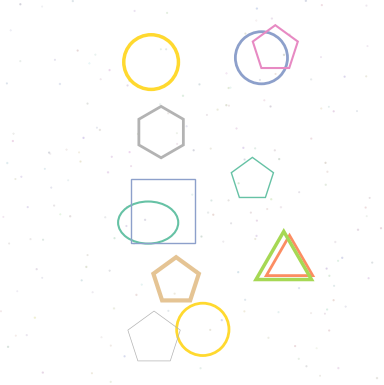[{"shape": "pentagon", "thickness": 1, "radius": 0.29, "center": [0.656, 0.534]}, {"shape": "oval", "thickness": 1.5, "radius": 0.39, "center": [0.385, 0.422]}, {"shape": "triangle", "thickness": 2, "radius": 0.35, "center": [0.752, 0.319]}, {"shape": "circle", "thickness": 2, "radius": 0.34, "center": [0.679, 0.85]}, {"shape": "square", "thickness": 1, "radius": 0.42, "center": [0.423, 0.452]}, {"shape": "pentagon", "thickness": 1.5, "radius": 0.31, "center": [0.715, 0.873]}, {"shape": "triangle", "thickness": 2.5, "radius": 0.42, "center": [0.737, 0.316]}, {"shape": "circle", "thickness": 2.5, "radius": 0.35, "center": [0.392, 0.839]}, {"shape": "circle", "thickness": 2, "radius": 0.34, "center": [0.527, 0.144]}, {"shape": "pentagon", "thickness": 3, "radius": 0.31, "center": [0.457, 0.27]}, {"shape": "hexagon", "thickness": 2, "radius": 0.33, "center": [0.418, 0.657]}, {"shape": "pentagon", "thickness": 0.5, "radius": 0.36, "center": [0.4, 0.12]}]